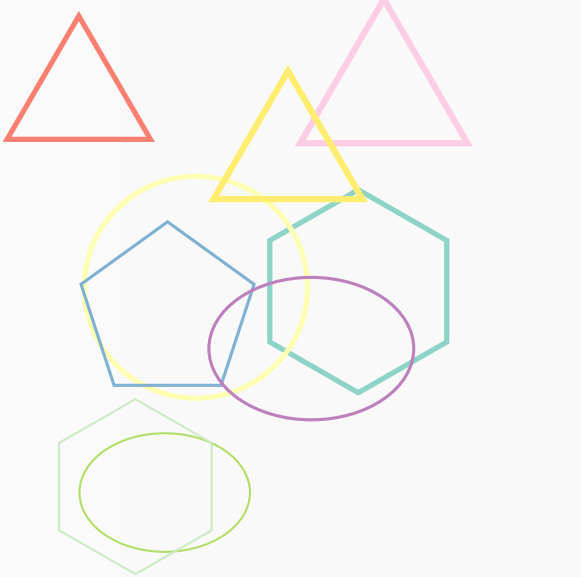[{"shape": "hexagon", "thickness": 2.5, "radius": 0.88, "center": [0.616, 0.495]}, {"shape": "circle", "thickness": 2.5, "radius": 0.96, "center": [0.337, 0.502]}, {"shape": "triangle", "thickness": 2.5, "radius": 0.71, "center": [0.136, 0.829]}, {"shape": "pentagon", "thickness": 1.5, "radius": 0.78, "center": [0.288, 0.459]}, {"shape": "oval", "thickness": 1, "radius": 0.73, "center": [0.283, 0.146]}, {"shape": "triangle", "thickness": 3, "radius": 0.83, "center": [0.66, 0.834]}, {"shape": "oval", "thickness": 1.5, "radius": 0.88, "center": [0.536, 0.395]}, {"shape": "hexagon", "thickness": 1, "radius": 0.76, "center": [0.233, 0.156]}, {"shape": "triangle", "thickness": 3, "radius": 0.74, "center": [0.496, 0.728]}]